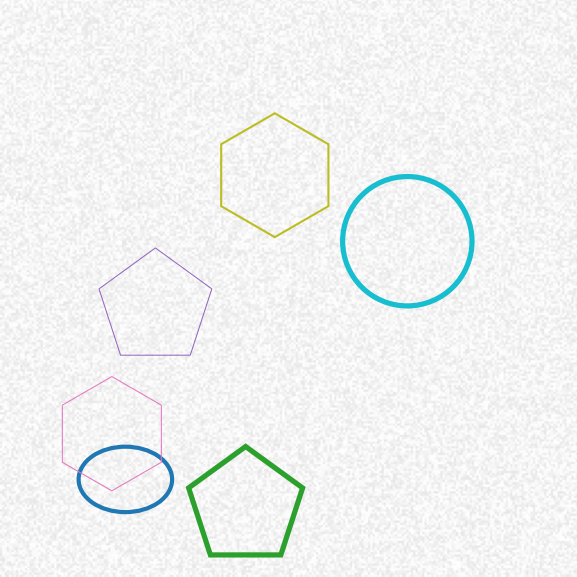[{"shape": "oval", "thickness": 2, "radius": 0.4, "center": [0.217, 0.169]}, {"shape": "pentagon", "thickness": 2.5, "radius": 0.52, "center": [0.425, 0.122]}, {"shape": "pentagon", "thickness": 0.5, "radius": 0.51, "center": [0.269, 0.467]}, {"shape": "hexagon", "thickness": 0.5, "radius": 0.49, "center": [0.194, 0.248]}, {"shape": "hexagon", "thickness": 1, "radius": 0.54, "center": [0.476, 0.696]}, {"shape": "circle", "thickness": 2.5, "radius": 0.56, "center": [0.705, 0.581]}]